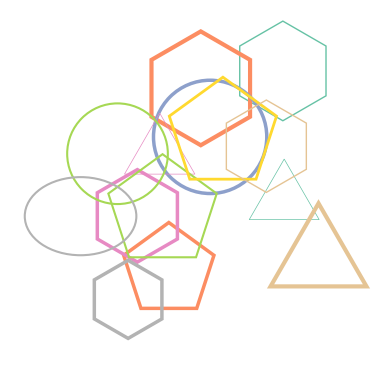[{"shape": "triangle", "thickness": 0.5, "radius": 0.52, "center": [0.738, 0.482]}, {"shape": "hexagon", "thickness": 1, "radius": 0.65, "center": [0.735, 0.816]}, {"shape": "hexagon", "thickness": 3, "radius": 0.74, "center": [0.521, 0.771]}, {"shape": "pentagon", "thickness": 2.5, "radius": 0.62, "center": [0.438, 0.299]}, {"shape": "circle", "thickness": 2.5, "radius": 0.74, "center": [0.546, 0.644]}, {"shape": "triangle", "thickness": 0.5, "radius": 0.53, "center": [0.415, 0.601]}, {"shape": "hexagon", "thickness": 2.5, "radius": 0.6, "center": [0.357, 0.439]}, {"shape": "pentagon", "thickness": 1.5, "radius": 0.74, "center": [0.422, 0.452]}, {"shape": "circle", "thickness": 1.5, "radius": 0.65, "center": [0.305, 0.601]}, {"shape": "pentagon", "thickness": 2, "radius": 0.73, "center": [0.579, 0.653]}, {"shape": "triangle", "thickness": 3, "radius": 0.72, "center": [0.827, 0.328]}, {"shape": "hexagon", "thickness": 1, "radius": 0.6, "center": [0.692, 0.62]}, {"shape": "hexagon", "thickness": 2.5, "radius": 0.51, "center": [0.333, 0.222]}, {"shape": "oval", "thickness": 1.5, "radius": 0.72, "center": [0.209, 0.439]}]